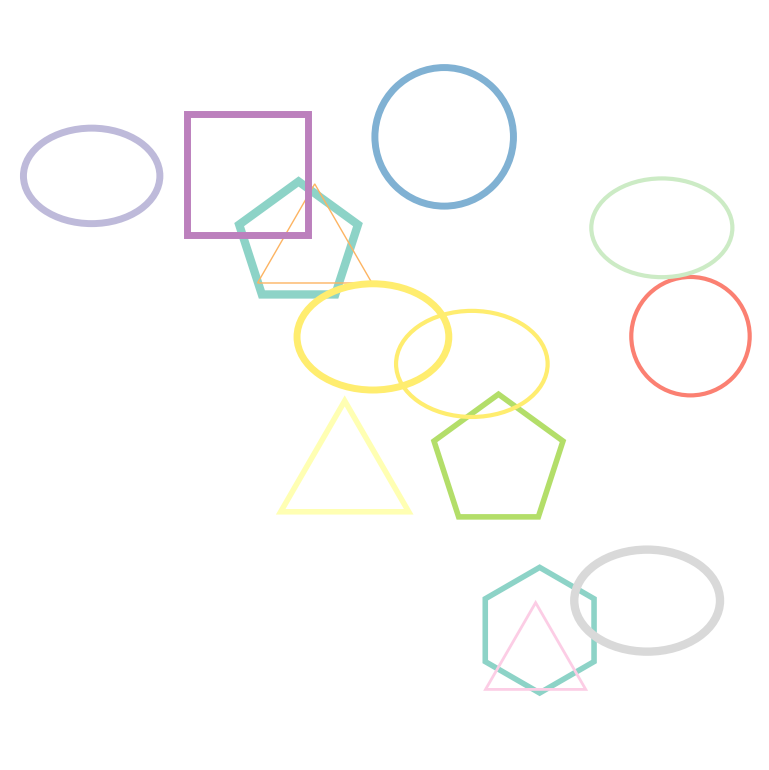[{"shape": "pentagon", "thickness": 3, "radius": 0.41, "center": [0.388, 0.683]}, {"shape": "hexagon", "thickness": 2, "radius": 0.41, "center": [0.701, 0.182]}, {"shape": "triangle", "thickness": 2, "radius": 0.48, "center": [0.448, 0.383]}, {"shape": "oval", "thickness": 2.5, "radius": 0.44, "center": [0.119, 0.772]}, {"shape": "circle", "thickness": 1.5, "radius": 0.38, "center": [0.897, 0.563]}, {"shape": "circle", "thickness": 2.5, "radius": 0.45, "center": [0.577, 0.822]}, {"shape": "triangle", "thickness": 0.5, "radius": 0.43, "center": [0.409, 0.675]}, {"shape": "pentagon", "thickness": 2, "radius": 0.44, "center": [0.647, 0.4]}, {"shape": "triangle", "thickness": 1, "radius": 0.38, "center": [0.696, 0.142]}, {"shape": "oval", "thickness": 3, "radius": 0.47, "center": [0.84, 0.22]}, {"shape": "square", "thickness": 2.5, "radius": 0.39, "center": [0.321, 0.774]}, {"shape": "oval", "thickness": 1.5, "radius": 0.46, "center": [0.86, 0.704]}, {"shape": "oval", "thickness": 2.5, "radius": 0.49, "center": [0.484, 0.562]}, {"shape": "oval", "thickness": 1.5, "radius": 0.49, "center": [0.613, 0.527]}]